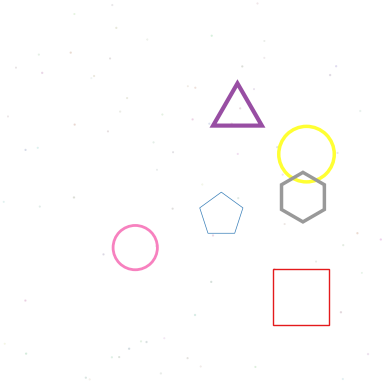[{"shape": "square", "thickness": 1, "radius": 0.37, "center": [0.782, 0.229]}, {"shape": "pentagon", "thickness": 0.5, "radius": 0.29, "center": [0.575, 0.442]}, {"shape": "triangle", "thickness": 3, "radius": 0.37, "center": [0.617, 0.71]}, {"shape": "circle", "thickness": 2.5, "radius": 0.36, "center": [0.796, 0.6]}, {"shape": "circle", "thickness": 2, "radius": 0.29, "center": [0.351, 0.357]}, {"shape": "hexagon", "thickness": 2.5, "radius": 0.32, "center": [0.787, 0.488]}]